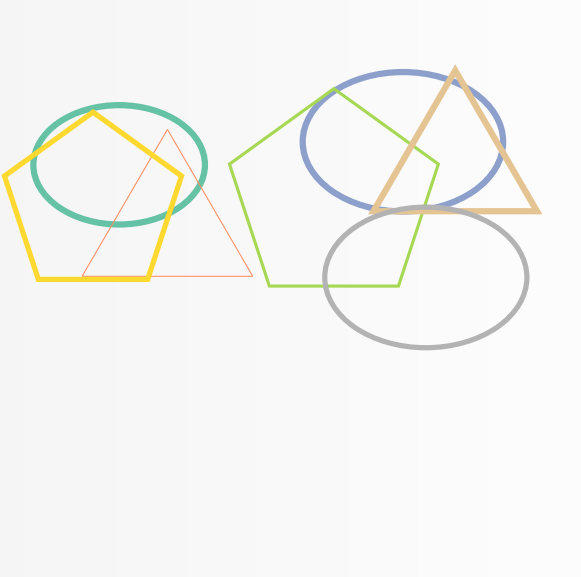[{"shape": "oval", "thickness": 3, "radius": 0.74, "center": [0.205, 0.714]}, {"shape": "triangle", "thickness": 0.5, "radius": 0.85, "center": [0.288, 0.605]}, {"shape": "oval", "thickness": 3, "radius": 0.86, "center": [0.693, 0.754]}, {"shape": "pentagon", "thickness": 1.5, "radius": 0.94, "center": [0.574, 0.657]}, {"shape": "pentagon", "thickness": 2.5, "radius": 0.8, "center": [0.16, 0.645]}, {"shape": "triangle", "thickness": 3, "radius": 0.81, "center": [0.783, 0.715]}, {"shape": "oval", "thickness": 2.5, "radius": 0.87, "center": [0.733, 0.519]}]